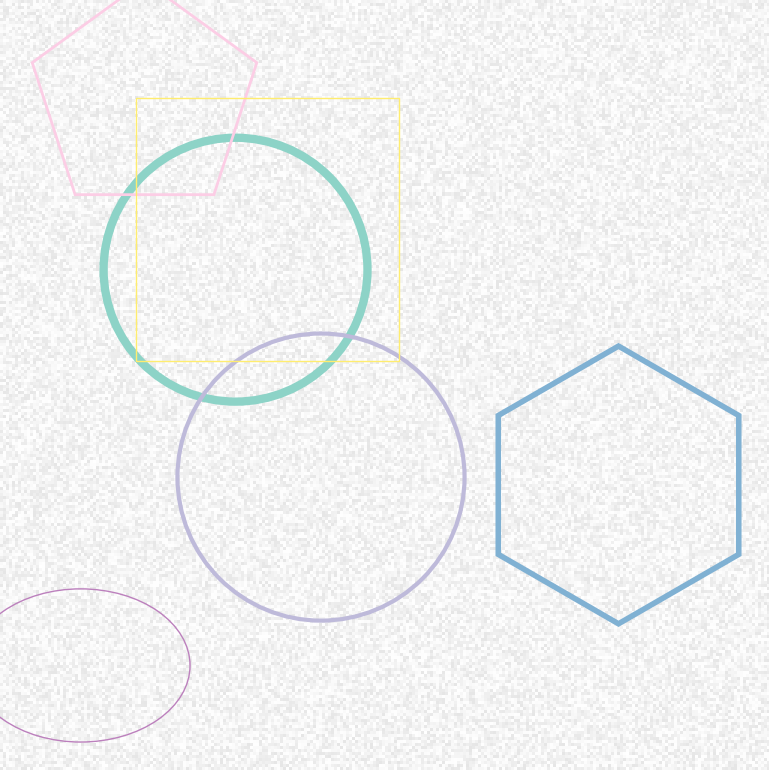[{"shape": "circle", "thickness": 3, "radius": 0.86, "center": [0.306, 0.65]}, {"shape": "circle", "thickness": 1.5, "radius": 0.93, "center": [0.417, 0.38]}, {"shape": "hexagon", "thickness": 2, "radius": 0.9, "center": [0.803, 0.37]}, {"shape": "pentagon", "thickness": 1, "radius": 0.77, "center": [0.188, 0.871]}, {"shape": "oval", "thickness": 0.5, "radius": 0.71, "center": [0.105, 0.136]}, {"shape": "square", "thickness": 0.5, "radius": 0.85, "center": [0.348, 0.703]}]